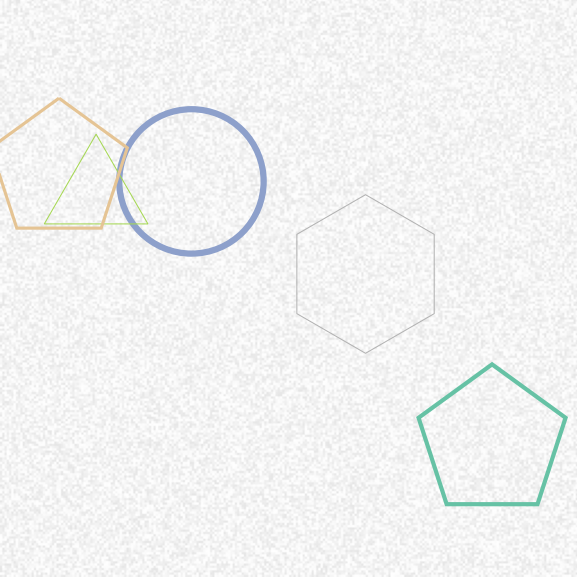[{"shape": "pentagon", "thickness": 2, "radius": 0.67, "center": [0.852, 0.234]}, {"shape": "circle", "thickness": 3, "radius": 0.63, "center": [0.332, 0.685]}, {"shape": "triangle", "thickness": 0.5, "radius": 0.52, "center": [0.166, 0.663]}, {"shape": "pentagon", "thickness": 1.5, "radius": 0.62, "center": [0.102, 0.705]}, {"shape": "hexagon", "thickness": 0.5, "radius": 0.69, "center": [0.633, 0.525]}]